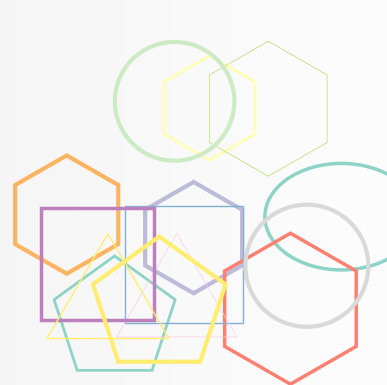[{"shape": "oval", "thickness": 2.5, "radius": 0.99, "center": [0.881, 0.437]}, {"shape": "pentagon", "thickness": 2, "radius": 0.82, "center": [0.296, 0.171]}, {"shape": "hexagon", "thickness": 2, "radius": 0.68, "center": [0.541, 0.72]}, {"shape": "hexagon", "thickness": 3, "radius": 0.72, "center": [0.5, 0.383]}, {"shape": "hexagon", "thickness": 2.5, "radius": 0.98, "center": [0.75, 0.198]}, {"shape": "square", "thickness": 1, "radius": 0.76, "center": [0.475, 0.312]}, {"shape": "hexagon", "thickness": 3, "radius": 0.77, "center": [0.172, 0.443]}, {"shape": "hexagon", "thickness": 0.5, "radius": 0.88, "center": [0.692, 0.718]}, {"shape": "triangle", "thickness": 0.5, "radius": 0.89, "center": [0.456, 0.214]}, {"shape": "circle", "thickness": 3, "radius": 0.79, "center": [0.792, 0.31]}, {"shape": "square", "thickness": 2.5, "radius": 0.73, "center": [0.252, 0.314]}, {"shape": "circle", "thickness": 3, "radius": 0.77, "center": [0.451, 0.737]}, {"shape": "pentagon", "thickness": 3, "radius": 0.9, "center": [0.411, 0.206]}, {"shape": "triangle", "thickness": 1, "radius": 0.91, "center": [0.279, 0.211]}]